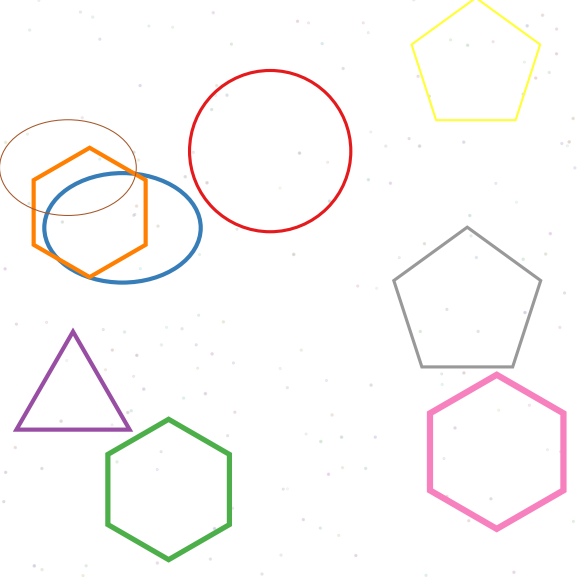[{"shape": "circle", "thickness": 1.5, "radius": 0.7, "center": [0.468, 0.737]}, {"shape": "oval", "thickness": 2, "radius": 0.68, "center": [0.212, 0.605]}, {"shape": "hexagon", "thickness": 2.5, "radius": 0.61, "center": [0.292, 0.152]}, {"shape": "triangle", "thickness": 2, "radius": 0.57, "center": [0.126, 0.312]}, {"shape": "hexagon", "thickness": 2, "radius": 0.56, "center": [0.155, 0.631]}, {"shape": "pentagon", "thickness": 1, "radius": 0.59, "center": [0.824, 0.886]}, {"shape": "oval", "thickness": 0.5, "radius": 0.59, "center": [0.118, 0.709]}, {"shape": "hexagon", "thickness": 3, "radius": 0.67, "center": [0.86, 0.217]}, {"shape": "pentagon", "thickness": 1.5, "radius": 0.67, "center": [0.809, 0.472]}]